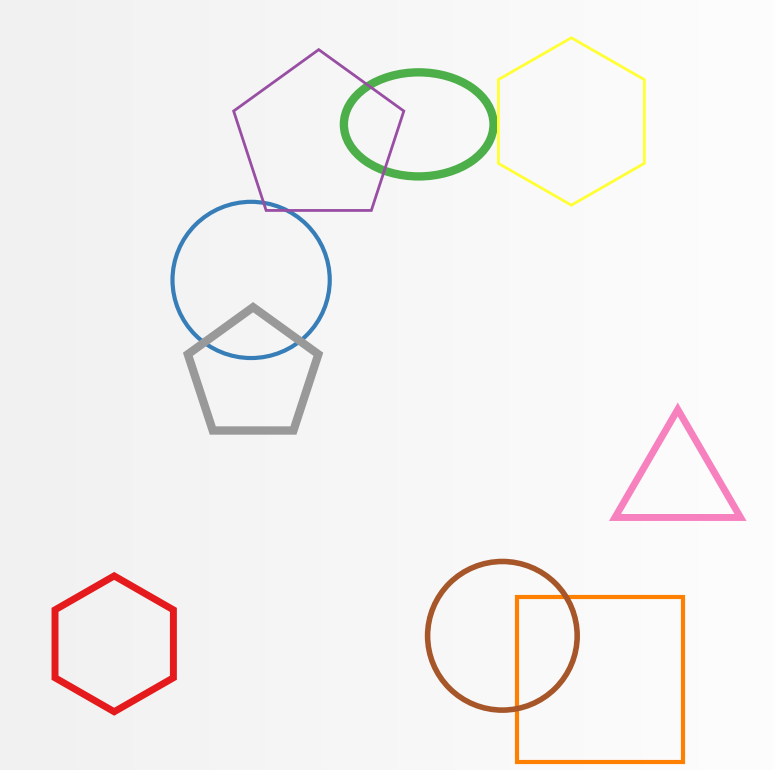[{"shape": "hexagon", "thickness": 2.5, "radius": 0.44, "center": [0.147, 0.164]}, {"shape": "circle", "thickness": 1.5, "radius": 0.51, "center": [0.324, 0.636]}, {"shape": "oval", "thickness": 3, "radius": 0.48, "center": [0.54, 0.838]}, {"shape": "pentagon", "thickness": 1, "radius": 0.58, "center": [0.411, 0.82]}, {"shape": "square", "thickness": 1.5, "radius": 0.54, "center": [0.774, 0.118]}, {"shape": "hexagon", "thickness": 1, "radius": 0.54, "center": [0.737, 0.842]}, {"shape": "circle", "thickness": 2, "radius": 0.48, "center": [0.648, 0.174]}, {"shape": "triangle", "thickness": 2.5, "radius": 0.47, "center": [0.875, 0.375]}, {"shape": "pentagon", "thickness": 3, "radius": 0.44, "center": [0.327, 0.513]}]